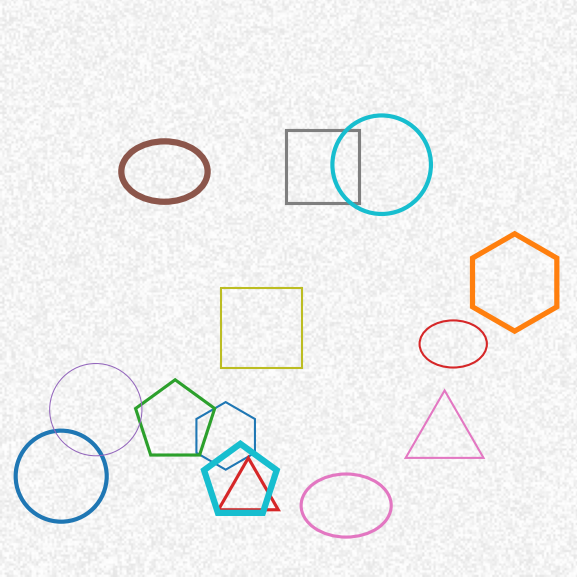[{"shape": "circle", "thickness": 2, "radius": 0.39, "center": [0.106, 0.175]}, {"shape": "hexagon", "thickness": 1, "radius": 0.29, "center": [0.391, 0.244]}, {"shape": "hexagon", "thickness": 2.5, "radius": 0.42, "center": [0.891, 0.51]}, {"shape": "pentagon", "thickness": 1.5, "radius": 0.36, "center": [0.303, 0.269]}, {"shape": "oval", "thickness": 1, "radius": 0.29, "center": [0.785, 0.404]}, {"shape": "triangle", "thickness": 1.5, "radius": 0.3, "center": [0.43, 0.146]}, {"shape": "circle", "thickness": 0.5, "radius": 0.4, "center": [0.166, 0.29]}, {"shape": "oval", "thickness": 3, "radius": 0.37, "center": [0.285, 0.702]}, {"shape": "triangle", "thickness": 1, "radius": 0.39, "center": [0.77, 0.245]}, {"shape": "oval", "thickness": 1.5, "radius": 0.39, "center": [0.599, 0.124]}, {"shape": "square", "thickness": 1.5, "radius": 0.32, "center": [0.558, 0.711]}, {"shape": "square", "thickness": 1, "radius": 0.35, "center": [0.452, 0.431]}, {"shape": "circle", "thickness": 2, "radius": 0.43, "center": [0.661, 0.714]}, {"shape": "pentagon", "thickness": 3, "radius": 0.33, "center": [0.416, 0.165]}]